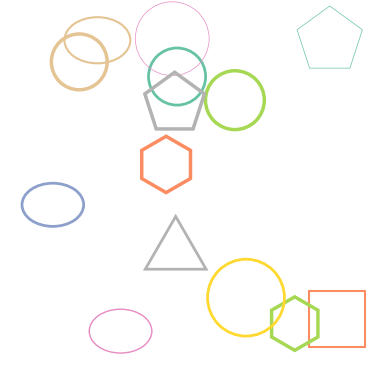[{"shape": "circle", "thickness": 2, "radius": 0.37, "center": [0.46, 0.801]}, {"shape": "pentagon", "thickness": 0.5, "radius": 0.45, "center": [0.856, 0.895]}, {"shape": "hexagon", "thickness": 2.5, "radius": 0.37, "center": [0.431, 0.573]}, {"shape": "square", "thickness": 1.5, "radius": 0.36, "center": [0.876, 0.171]}, {"shape": "oval", "thickness": 2, "radius": 0.4, "center": [0.137, 0.468]}, {"shape": "oval", "thickness": 1, "radius": 0.41, "center": [0.313, 0.14]}, {"shape": "circle", "thickness": 0.5, "radius": 0.48, "center": [0.447, 0.9]}, {"shape": "hexagon", "thickness": 2.5, "radius": 0.35, "center": [0.766, 0.159]}, {"shape": "circle", "thickness": 2.5, "radius": 0.38, "center": [0.61, 0.74]}, {"shape": "circle", "thickness": 2, "radius": 0.5, "center": [0.639, 0.227]}, {"shape": "oval", "thickness": 1.5, "radius": 0.43, "center": [0.253, 0.895]}, {"shape": "circle", "thickness": 2.5, "radius": 0.36, "center": [0.206, 0.839]}, {"shape": "pentagon", "thickness": 2.5, "radius": 0.41, "center": [0.454, 0.731]}, {"shape": "triangle", "thickness": 2, "radius": 0.46, "center": [0.456, 0.346]}]